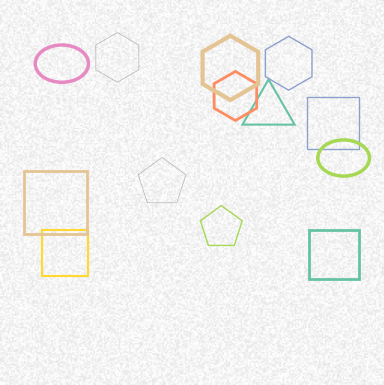[{"shape": "square", "thickness": 2, "radius": 0.32, "center": [0.867, 0.338]}, {"shape": "triangle", "thickness": 1.5, "radius": 0.39, "center": [0.697, 0.715]}, {"shape": "hexagon", "thickness": 2, "radius": 0.32, "center": [0.611, 0.751]}, {"shape": "square", "thickness": 1, "radius": 0.34, "center": [0.866, 0.681]}, {"shape": "hexagon", "thickness": 1, "radius": 0.35, "center": [0.75, 0.836]}, {"shape": "oval", "thickness": 2.5, "radius": 0.35, "center": [0.161, 0.835]}, {"shape": "oval", "thickness": 2.5, "radius": 0.34, "center": [0.893, 0.59]}, {"shape": "pentagon", "thickness": 1, "radius": 0.29, "center": [0.575, 0.409]}, {"shape": "square", "thickness": 1.5, "radius": 0.3, "center": [0.169, 0.344]}, {"shape": "hexagon", "thickness": 3, "radius": 0.42, "center": [0.598, 0.824]}, {"shape": "square", "thickness": 2, "radius": 0.41, "center": [0.144, 0.473]}, {"shape": "pentagon", "thickness": 0.5, "radius": 0.33, "center": [0.421, 0.526]}, {"shape": "hexagon", "thickness": 0.5, "radius": 0.32, "center": [0.305, 0.851]}]